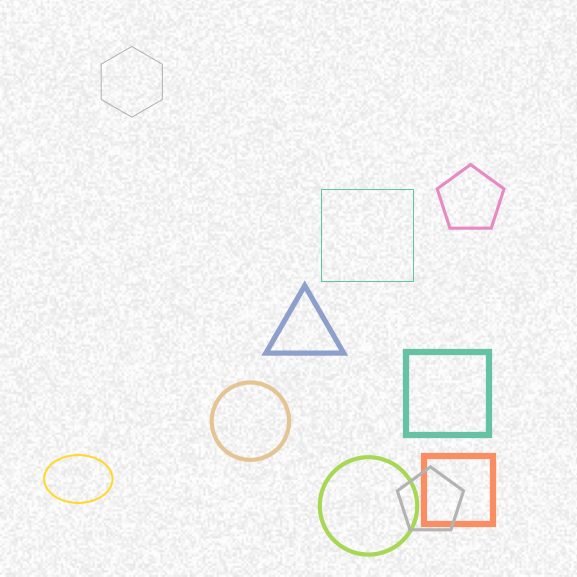[{"shape": "square", "thickness": 3, "radius": 0.36, "center": [0.776, 0.317]}, {"shape": "square", "thickness": 0.5, "radius": 0.4, "center": [0.635, 0.592]}, {"shape": "square", "thickness": 3, "radius": 0.3, "center": [0.794, 0.151]}, {"shape": "triangle", "thickness": 2.5, "radius": 0.39, "center": [0.528, 0.427]}, {"shape": "pentagon", "thickness": 1.5, "radius": 0.3, "center": [0.815, 0.653]}, {"shape": "circle", "thickness": 2, "radius": 0.42, "center": [0.638, 0.123]}, {"shape": "oval", "thickness": 1, "radius": 0.3, "center": [0.136, 0.17]}, {"shape": "circle", "thickness": 2, "radius": 0.34, "center": [0.434, 0.27]}, {"shape": "pentagon", "thickness": 1.5, "radius": 0.3, "center": [0.745, 0.131]}, {"shape": "hexagon", "thickness": 0.5, "radius": 0.31, "center": [0.228, 0.857]}]